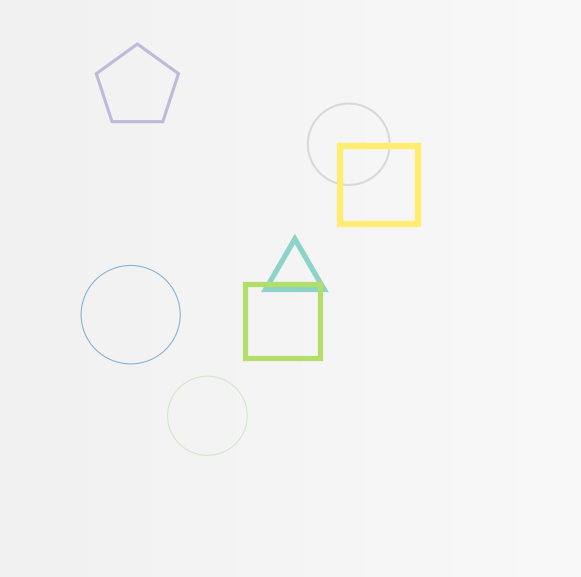[{"shape": "triangle", "thickness": 2.5, "radius": 0.29, "center": [0.507, 0.527]}, {"shape": "pentagon", "thickness": 1.5, "radius": 0.37, "center": [0.236, 0.849]}, {"shape": "circle", "thickness": 0.5, "radius": 0.43, "center": [0.225, 0.454]}, {"shape": "square", "thickness": 2.5, "radius": 0.32, "center": [0.486, 0.444]}, {"shape": "circle", "thickness": 1, "radius": 0.35, "center": [0.6, 0.749]}, {"shape": "circle", "thickness": 0.5, "radius": 0.34, "center": [0.357, 0.279]}, {"shape": "square", "thickness": 3, "radius": 0.34, "center": [0.652, 0.679]}]